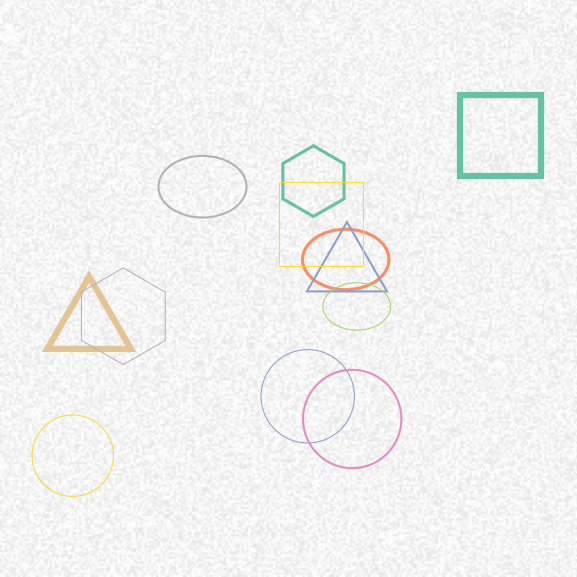[{"shape": "square", "thickness": 3, "radius": 0.35, "center": [0.866, 0.764]}, {"shape": "hexagon", "thickness": 1.5, "radius": 0.31, "center": [0.543, 0.685]}, {"shape": "oval", "thickness": 1.5, "radius": 0.37, "center": [0.599, 0.55]}, {"shape": "circle", "thickness": 0.5, "radius": 0.4, "center": [0.533, 0.313]}, {"shape": "triangle", "thickness": 1, "radius": 0.4, "center": [0.601, 0.535]}, {"shape": "circle", "thickness": 1, "radius": 0.43, "center": [0.61, 0.274]}, {"shape": "oval", "thickness": 0.5, "radius": 0.29, "center": [0.618, 0.468]}, {"shape": "square", "thickness": 0.5, "radius": 0.36, "center": [0.556, 0.611]}, {"shape": "circle", "thickness": 0.5, "radius": 0.35, "center": [0.126, 0.21]}, {"shape": "triangle", "thickness": 3, "radius": 0.42, "center": [0.154, 0.437]}, {"shape": "hexagon", "thickness": 0.5, "radius": 0.42, "center": [0.214, 0.452]}, {"shape": "oval", "thickness": 1, "radius": 0.38, "center": [0.351, 0.676]}]